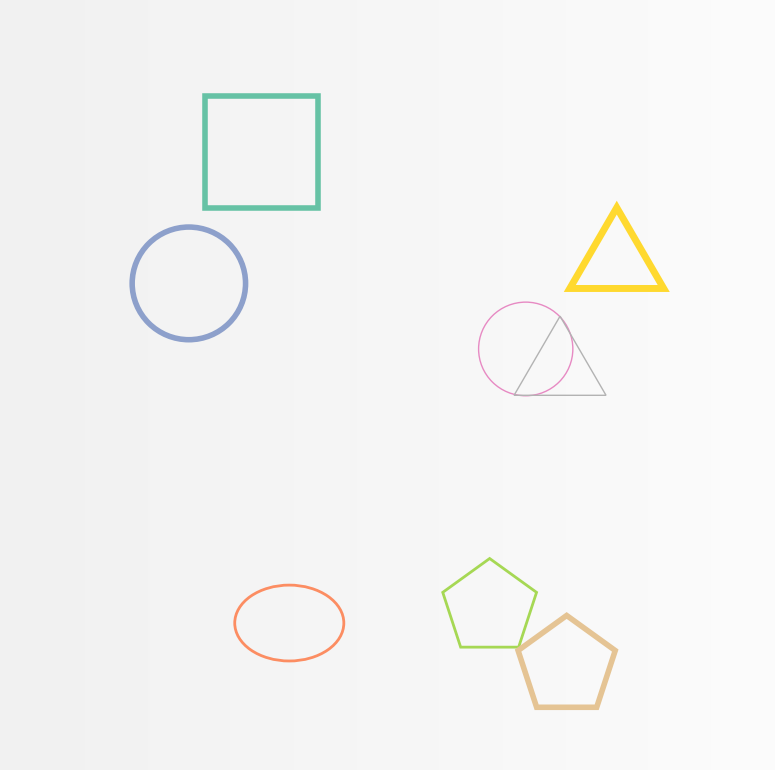[{"shape": "square", "thickness": 2, "radius": 0.36, "center": [0.337, 0.803]}, {"shape": "oval", "thickness": 1, "radius": 0.35, "center": [0.373, 0.191]}, {"shape": "circle", "thickness": 2, "radius": 0.37, "center": [0.244, 0.632]}, {"shape": "circle", "thickness": 0.5, "radius": 0.3, "center": [0.678, 0.547]}, {"shape": "pentagon", "thickness": 1, "radius": 0.32, "center": [0.632, 0.211]}, {"shape": "triangle", "thickness": 2.5, "radius": 0.35, "center": [0.796, 0.66]}, {"shape": "pentagon", "thickness": 2, "radius": 0.33, "center": [0.731, 0.135]}, {"shape": "triangle", "thickness": 0.5, "radius": 0.34, "center": [0.723, 0.521]}]